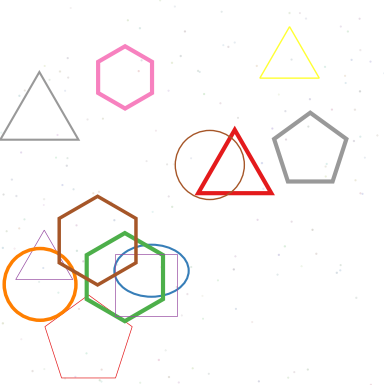[{"shape": "pentagon", "thickness": 0.5, "radius": 0.6, "center": [0.23, 0.115]}, {"shape": "triangle", "thickness": 3, "radius": 0.55, "center": [0.61, 0.553]}, {"shape": "oval", "thickness": 1.5, "radius": 0.48, "center": [0.394, 0.297]}, {"shape": "hexagon", "thickness": 3, "radius": 0.57, "center": [0.324, 0.28]}, {"shape": "triangle", "thickness": 0.5, "radius": 0.43, "center": [0.115, 0.317]}, {"shape": "square", "thickness": 0.5, "radius": 0.4, "center": [0.379, 0.26]}, {"shape": "circle", "thickness": 2.5, "radius": 0.47, "center": [0.104, 0.261]}, {"shape": "triangle", "thickness": 1, "radius": 0.45, "center": [0.752, 0.842]}, {"shape": "hexagon", "thickness": 2.5, "radius": 0.58, "center": [0.253, 0.375]}, {"shape": "circle", "thickness": 1, "radius": 0.45, "center": [0.545, 0.571]}, {"shape": "hexagon", "thickness": 3, "radius": 0.4, "center": [0.325, 0.799]}, {"shape": "pentagon", "thickness": 3, "radius": 0.49, "center": [0.806, 0.608]}, {"shape": "triangle", "thickness": 1.5, "radius": 0.59, "center": [0.102, 0.696]}]